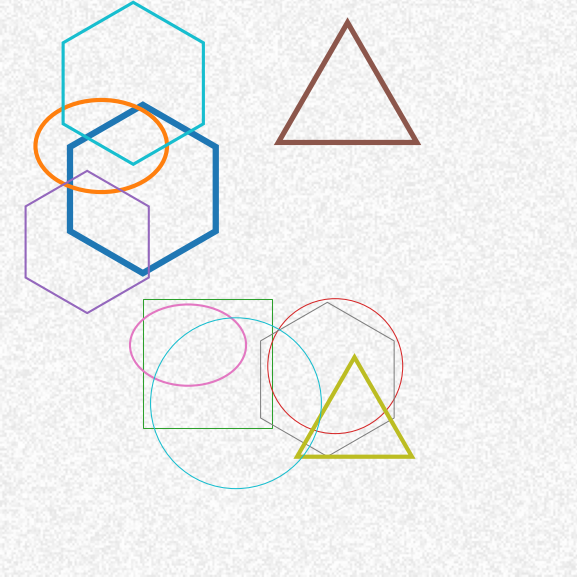[{"shape": "hexagon", "thickness": 3, "radius": 0.73, "center": [0.247, 0.672]}, {"shape": "oval", "thickness": 2, "radius": 0.57, "center": [0.175, 0.746]}, {"shape": "square", "thickness": 0.5, "radius": 0.56, "center": [0.359, 0.37]}, {"shape": "circle", "thickness": 0.5, "radius": 0.58, "center": [0.581, 0.365]}, {"shape": "hexagon", "thickness": 1, "radius": 0.62, "center": [0.151, 0.58]}, {"shape": "triangle", "thickness": 2.5, "radius": 0.69, "center": [0.602, 0.822]}, {"shape": "oval", "thickness": 1, "radius": 0.5, "center": [0.326, 0.402]}, {"shape": "hexagon", "thickness": 0.5, "radius": 0.67, "center": [0.567, 0.342]}, {"shape": "triangle", "thickness": 2, "radius": 0.57, "center": [0.614, 0.266]}, {"shape": "circle", "thickness": 0.5, "radius": 0.74, "center": [0.409, 0.301]}, {"shape": "hexagon", "thickness": 1.5, "radius": 0.7, "center": [0.231, 0.855]}]